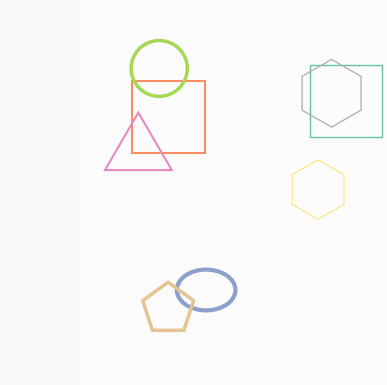[{"shape": "square", "thickness": 1, "radius": 0.46, "center": [0.893, 0.738]}, {"shape": "square", "thickness": 1.5, "radius": 0.47, "center": [0.435, 0.696]}, {"shape": "oval", "thickness": 3, "radius": 0.38, "center": [0.532, 0.247]}, {"shape": "triangle", "thickness": 1.5, "radius": 0.5, "center": [0.357, 0.608]}, {"shape": "circle", "thickness": 2.5, "radius": 0.36, "center": [0.411, 0.822]}, {"shape": "hexagon", "thickness": 0.5, "radius": 0.39, "center": [0.821, 0.508]}, {"shape": "pentagon", "thickness": 2.5, "radius": 0.35, "center": [0.434, 0.198]}, {"shape": "hexagon", "thickness": 1, "radius": 0.44, "center": [0.856, 0.758]}]